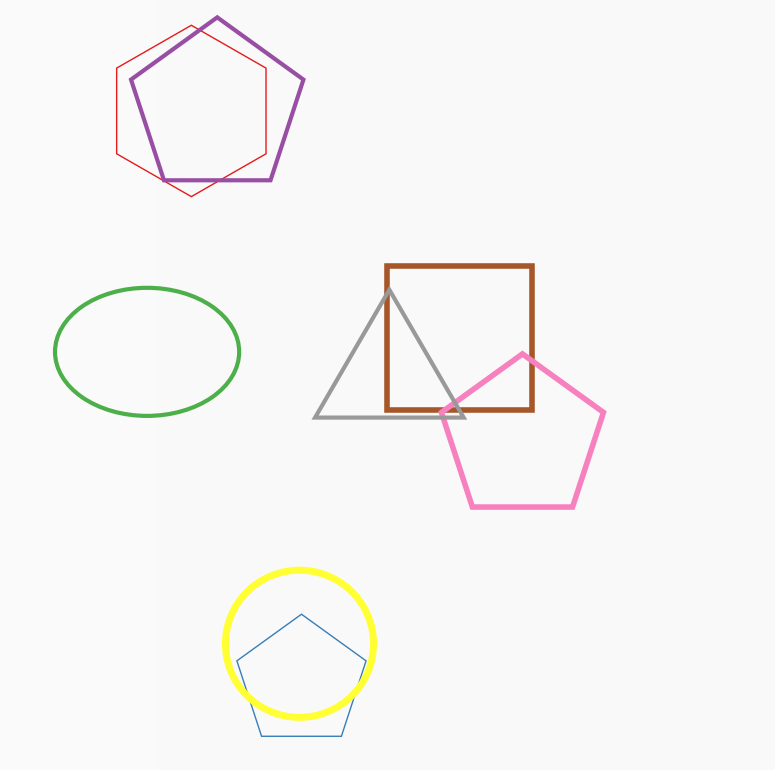[{"shape": "hexagon", "thickness": 0.5, "radius": 0.56, "center": [0.247, 0.856]}, {"shape": "pentagon", "thickness": 0.5, "radius": 0.44, "center": [0.389, 0.115]}, {"shape": "oval", "thickness": 1.5, "radius": 0.59, "center": [0.19, 0.543]}, {"shape": "pentagon", "thickness": 1.5, "radius": 0.58, "center": [0.28, 0.86]}, {"shape": "circle", "thickness": 2.5, "radius": 0.48, "center": [0.386, 0.164]}, {"shape": "square", "thickness": 2, "radius": 0.47, "center": [0.593, 0.561]}, {"shape": "pentagon", "thickness": 2, "radius": 0.55, "center": [0.674, 0.43]}, {"shape": "triangle", "thickness": 1.5, "radius": 0.55, "center": [0.502, 0.513]}]